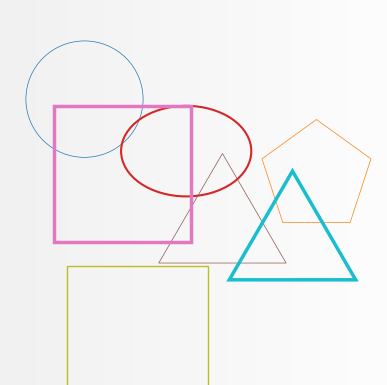[{"shape": "circle", "thickness": 0.5, "radius": 0.76, "center": [0.218, 0.743]}, {"shape": "pentagon", "thickness": 0.5, "radius": 0.74, "center": [0.817, 0.542]}, {"shape": "oval", "thickness": 1.5, "radius": 0.84, "center": [0.48, 0.607]}, {"shape": "triangle", "thickness": 0.5, "radius": 0.95, "center": [0.574, 0.412]}, {"shape": "square", "thickness": 2.5, "radius": 0.88, "center": [0.316, 0.548]}, {"shape": "square", "thickness": 1, "radius": 0.91, "center": [0.355, 0.128]}, {"shape": "triangle", "thickness": 2.5, "radius": 0.94, "center": [0.755, 0.367]}]